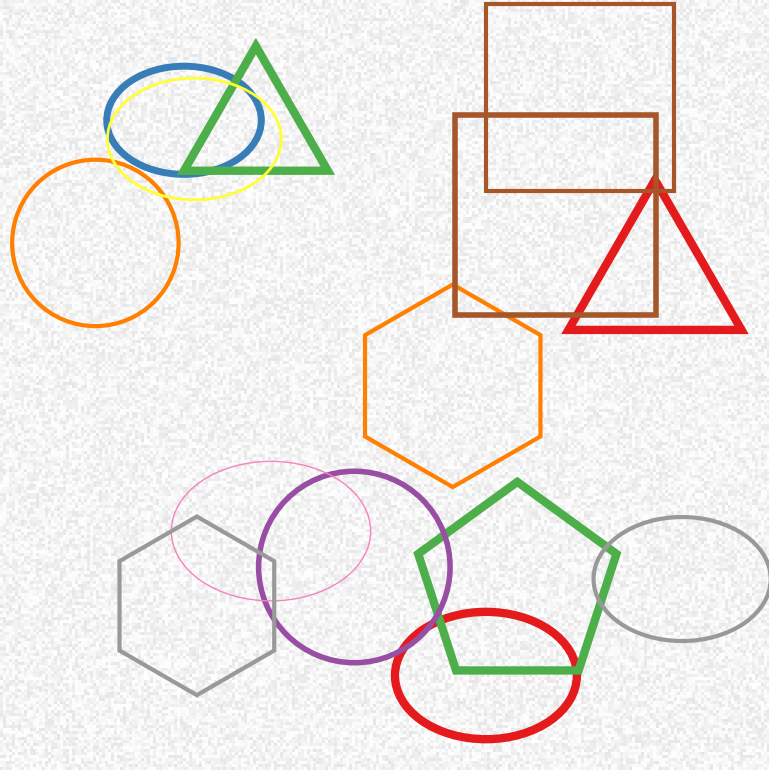[{"shape": "oval", "thickness": 3, "radius": 0.59, "center": [0.631, 0.123]}, {"shape": "triangle", "thickness": 3, "radius": 0.65, "center": [0.851, 0.636]}, {"shape": "oval", "thickness": 2.5, "radius": 0.5, "center": [0.239, 0.844]}, {"shape": "pentagon", "thickness": 3, "radius": 0.68, "center": [0.672, 0.239]}, {"shape": "triangle", "thickness": 3, "radius": 0.54, "center": [0.332, 0.832]}, {"shape": "circle", "thickness": 2, "radius": 0.62, "center": [0.46, 0.264]}, {"shape": "hexagon", "thickness": 1.5, "radius": 0.66, "center": [0.588, 0.499]}, {"shape": "circle", "thickness": 1.5, "radius": 0.54, "center": [0.124, 0.685]}, {"shape": "oval", "thickness": 1, "radius": 0.56, "center": [0.252, 0.819]}, {"shape": "square", "thickness": 2, "radius": 0.65, "center": [0.721, 0.721]}, {"shape": "square", "thickness": 1.5, "radius": 0.61, "center": [0.753, 0.873]}, {"shape": "oval", "thickness": 0.5, "radius": 0.65, "center": [0.352, 0.31]}, {"shape": "oval", "thickness": 1.5, "radius": 0.58, "center": [0.886, 0.248]}, {"shape": "hexagon", "thickness": 1.5, "radius": 0.58, "center": [0.256, 0.213]}]